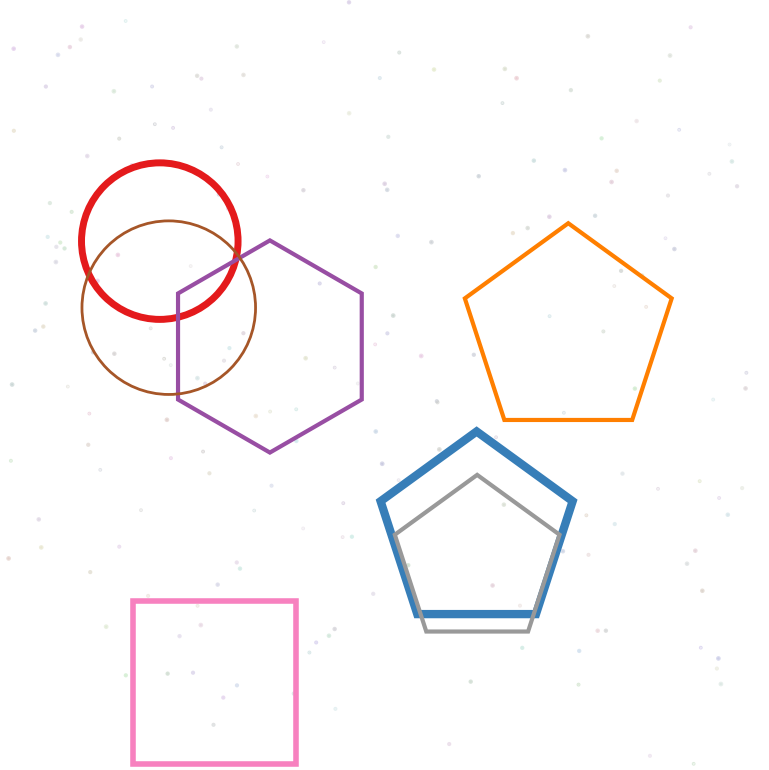[{"shape": "circle", "thickness": 2.5, "radius": 0.51, "center": [0.208, 0.687]}, {"shape": "pentagon", "thickness": 3, "radius": 0.66, "center": [0.619, 0.309]}, {"shape": "hexagon", "thickness": 1.5, "radius": 0.69, "center": [0.351, 0.55]}, {"shape": "pentagon", "thickness": 1.5, "radius": 0.71, "center": [0.738, 0.569]}, {"shape": "circle", "thickness": 1, "radius": 0.56, "center": [0.219, 0.6]}, {"shape": "square", "thickness": 2, "radius": 0.53, "center": [0.278, 0.113]}, {"shape": "pentagon", "thickness": 1.5, "radius": 0.56, "center": [0.62, 0.271]}]